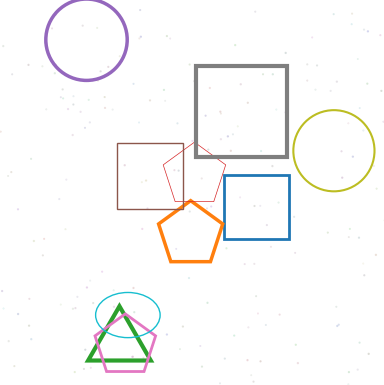[{"shape": "square", "thickness": 2, "radius": 0.42, "center": [0.666, 0.463]}, {"shape": "pentagon", "thickness": 2.5, "radius": 0.44, "center": [0.495, 0.391]}, {"shape": "triangle", "thickness": 3, "radius": 0.47, "center": [0.31, 0.111]}, {"shape": "pentagon", "thickness": 0.5, "radius": 0.43, "center": [0.505, 0.545]}, {"shape": "circle", "thickness": 2.5, "radius": 0.53, "center": [0.225, 0.897]}, {"shape": "square", "thickness": 1, "radius": 0.43, "center": [0.39, 0.543]}, {"shape": "pentagon", "thickness": 2, "radius": 0.41, "center": [0.325, 0.102]}, {"shape": "square", "thickness": 3, "radius": 0.59, "center": [0.627, 0.71]}, {"shape": "circle", "thickness": 1.5, "radius": 0.53, "center": [0.867, 0.608]}, {"shape": "oval", "thickness": 1, "radius": 0.42, "center": [0.332, 0.182]}]